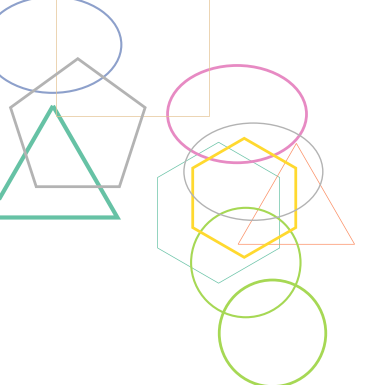[{"shape": "triangle", "thickness": 3, "radius": 0.97, "center": [0.138, 0.532]}, {"shape": "hexagon", "thickness": 0.5, "radius": 0.92, "center": [0.568, 0.447]}, {"shape": "triangle", "thickness": 0.5, "radius": 0.87, "center": [0.77, 0.453]}, {"shape": "oval", "thickness": 1.5, "radius": 0.89, "center": [0.137, 0.884]}, {"shape": "oval", "thickness": 2, "radius": 0.9, "center": [0.616, 0.704]}, {"shape": "circle", "thickness": 1.5, "radius": 0.71, "center": [0.638, 0.318]}, {"shape": "circle", "thickness": 2, "radius": 0.69, "center": [0.708, 0.134]}, {"shape": "hexagon", "thickness": 2, "radius": 0.77, "center": [0.634, 0.486]}, {"shape": "square", "thickness": 0.5, "radius": 0.99, "center": [0.345, 0.897]}, {"shape": "oval", "thickness": 1, "radius": 0.9, "center": [0.658, 0.554]}, {"shape": "pentagon", "thickness": 2, "radius": 0.92, "center": [0.202, 0.664]}]